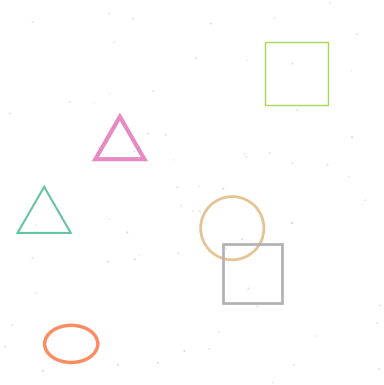[{"shape": "triangle", "thickness": 1.5, "radius": 0.4, "center": [0.115, 0.435]}, {"shape": "oval", "thickness": 2.5, "radius": 0.35, "center": [0.185, 0.107]}, {"shape": "triangle", "thickness": 3, "radius": 0.37, "center": [0.311, 0.623]}, {"shape": "square", "thickness": 1, "radius": 0.41, "center": [0.77, 0.809]}, {"shape": "circle", "thickness": 2, "radius": 0.41, "center": [0.603, 0.407]}, {"shape": "square", "thickness": 2, "radius": 0.38, "center": [0.655, 0.289]}]